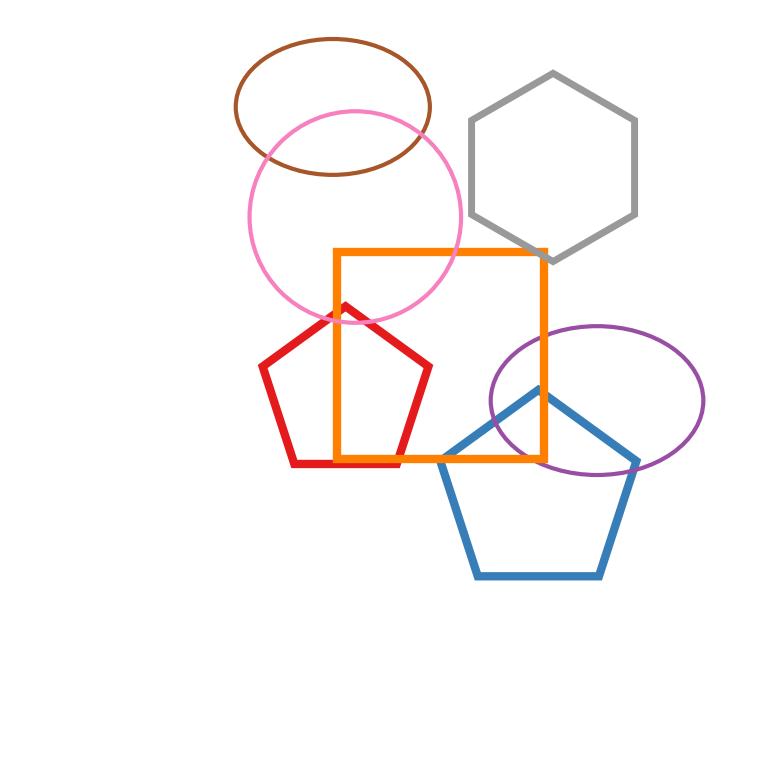[{"shape": "pentagon", "thickness": 3, "radius": 0.57, "center": [0.449, 0.489]}, {"shape": "pentagon", "thickness": 3, "radius": 0.67, "center": [0.699, 0.36]}, {"shape": "oval", "thickness": 1.5, "radius": 0.69, "center": [0.775, 0.48]}, {"shape": "square", "thickness": 3, "radius": 0.67, "center": [0.572, 0.538]}, {"shape": "oval", "thickness": 1.5, "radius": 0.63, "center": [0.432, 0.861]}, {"shape": "circle", "thickness": 1.5, "radius": 0.69, "center": [0.461, 0.718]}, {"shape": "hexagon", "thickness": 2.5, "radius": 0.61, "center": [0.718, 0.783]}]